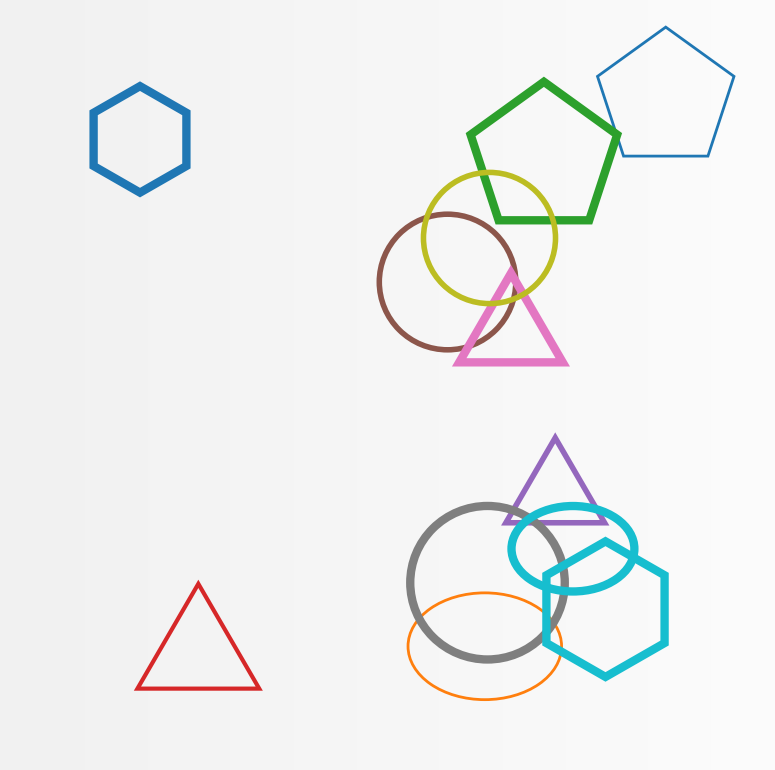[{"shape": "hexagon", "thickness": 3, "radius": 0.35, "center": [0.181, 0.819]}, {"shape": "pentagon", "thickness": 1, "radius": 0.46, "center": [0.859, 0.872]}, {"shape": "oval", "thickness": 1, "radius": 0.5, "center": [0.626, 0.161]}, {"shape": "pentagon", "thickness": 3, "radius": 0.5, "center": [0.702, 0.794]}, {"shape": "triangle", "thickness": 1.5, "radius": 0.45, "center": [0.256, 0.151]}, {"shape": "triangle", "thickness": 2, "radius": 0.37, "center": [0.716, 0.358]}, {"shape": "circle", "thickness": 2, "radius": 0.44, "center": [0.577, 0.634]}, {"shape": "triangle", "thickness": 3, "radius": 0.39, "center": [0.659, 0.568]}, {"shape": "circle", "thickness": 3, "radius": 0.5, "center": [0.629, 0.243]}, {"shape": "circle", "thickness": 2, "radius": 0.43, "center": [0.632, 0.691]}, {"shape": "hexagon", "thickness": 3, "radius": 0.44, "center": [0.781, 0.209]}, {"shape": "oval", "thickness": 3, "radius": 0.4, "center": [0.739, 0.287]}]